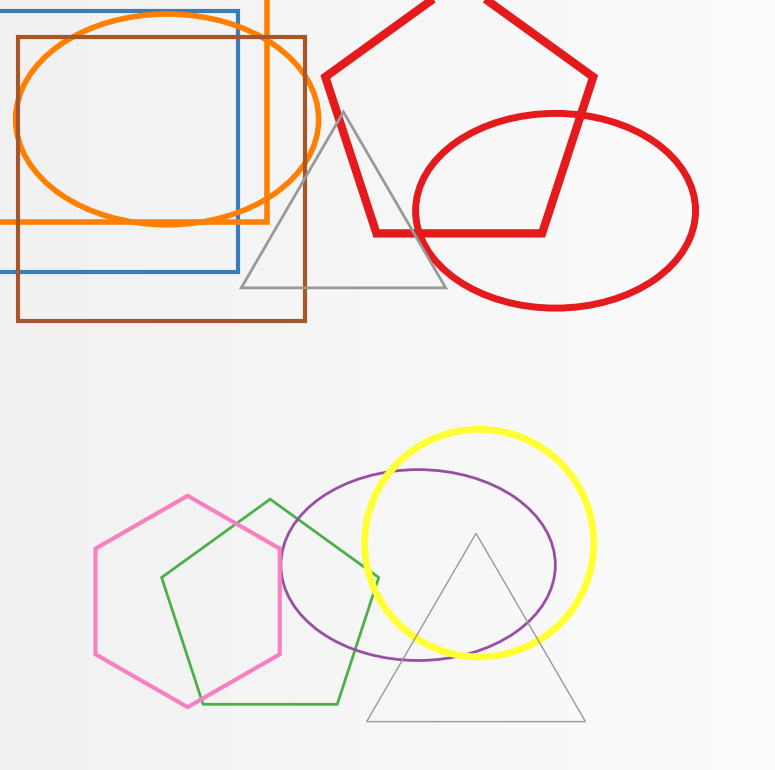[{"shape": "pentagon", "thickness": 3, "radius": 0.91, "center": [0.593, 0.844]}, {"shape": "oval", "thickness": 2.5, "radius": 0.9, "center": [0.717, 0.726]}, {"shape": "square", "thickness": 1.5, "radius": 0.85, "center": [0.138, 0.816]}, {"shape": "pentagon", "thickness": 1, "radius": 0.74, "center": [0.349, 0.204]}, {"shape": "oval", "thickness": 1, "radius": 0.89, "center": [0.539, 0.266]}, {"shape": "square", "thickness": 2, "radius": 0.92, "center": [0.162, 0.894]}, {"shape": "oval", "thickness": 2, "radius": 0.98, "center": [0.216, 0.845]}, {"shape": "circle", "thickness": 2.5, "radius": 0.74, "center": [0.618, 0.295]}, {"shape": "square", "thickness": 1.5, "radius": 0.92, "center": [0.209, 0.768]}, {"shape": "hexagon", "thickness": 1.5, "radius": 0.69, "center": [0.242, 0.219]}, {"shape": "triangle", "thickness": 0.5, "radius": 0.82, "center": [0.614, 0.144]}, {"shape": "triangle", "thickness": 1, "radius": 0.76, "center": [0.443, 0.702]}]